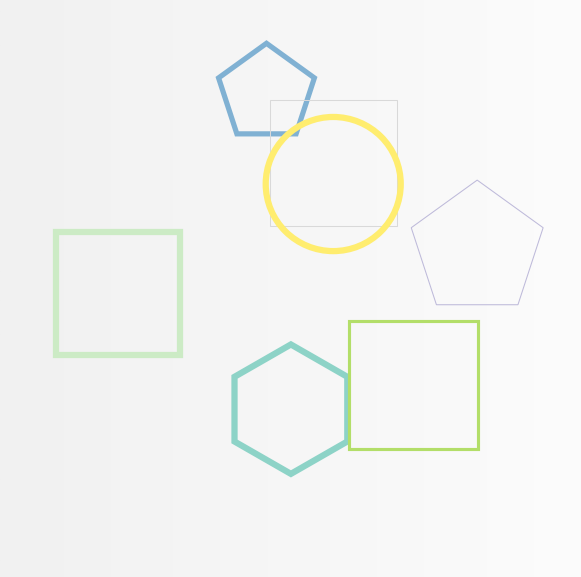[{"shape": "hexagon", "thickness": 3, "radius": 0.56, "center": [0.5, 0.291]}, {"shape": "pentagon", "thickness": 0.5, "radius": 0.6, "center": [0.821, 0.568]}, {"shape": "pentagon", "thickness": 2.5, "radius": 0.43, "center": [0.458, 0.837]}, {"shape": "square", "thickness": 1.5, "radius": 0.55, "center": [0.712, 0.333]}, {"shape": "square", "thickness": 0.5, "radius": 0.55, "center": [0.573, 0.717]}, {"shape": "square", "thickness": 3, "radius": 0.53, "center": [0.203, 0.491]}, {"shape": "circle", "thickness": 3, "radius": 0.58, "center": [0.573, 0.68]}]